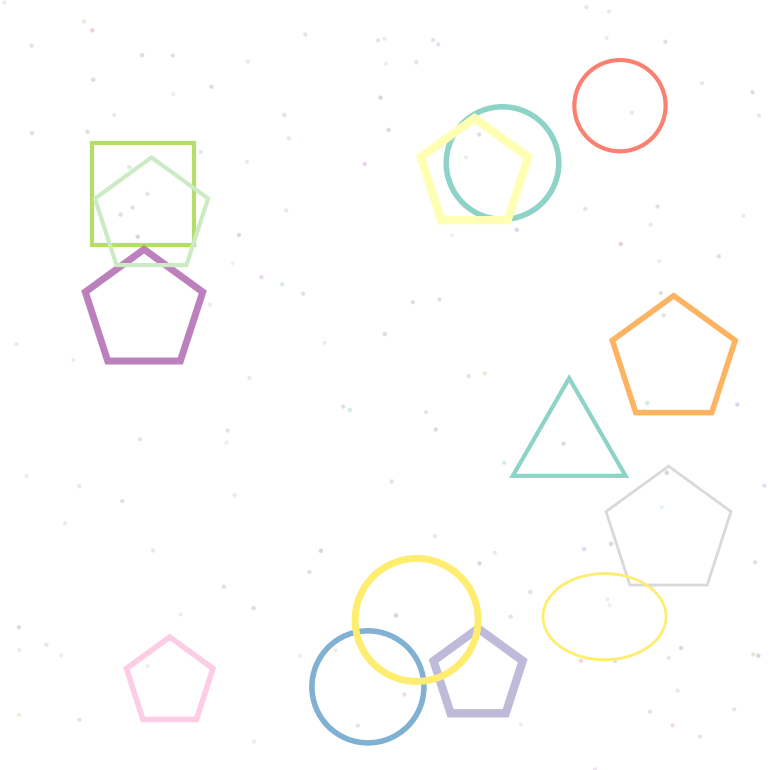[{"shape": "triangle", "thickness": 1.5, "radius": 0.42, "center": [0.739, 0.424]}, {"shape": "circle", "thickness": 2, "radius": 0.37, "center": [0.653, 0.788]}, {"shape": "pentagon", "thickness": 3, "radius": 0.37, "center": [0.616, 0.773]}, {"shape": "pentagon", "thickness": 3, "radius": 0.3, "center": [0.621, 0.123]}, {"shape": "circle", "thickness": 1.5, "radius": 0.3, "center": [0.805, 0.863]}, {"shape": "circle", "thickness": 2, "radius": 0.36, "center": [0.478, 0.108]}, {"shape": "pentagon", "thickness": 2, "radius": 0.42, "center": [0.875, 0.532]}, {"shape": "square", "thickness": 1.5, "radius": 0.33, "center": [0.185, 0.748]}, {"shape": "pentagon", "thickness": 2, "radius": 0.3, "center": [0.22, 0.114]}, {"shape": "pentagon", "thickness": 1, "radius": 0.43, "center": [0.868, 0.309]}, {"shape": "pentagon", "thickness": 2.5, "radius": 0.4, "center": [0.187, 0.596]}, {"shape": "pentagon", "thickness": 1.5, "radius": 0.39, "center": [0.197, 0.718]}, {"shape": "circle", "thickness": 2.5, "radius": 0.4, "center": [0.541, 0.195]}, {"shape": "oval", "thickness": 1, "radius": 0.4, "center": [0.785, 0.199]}]